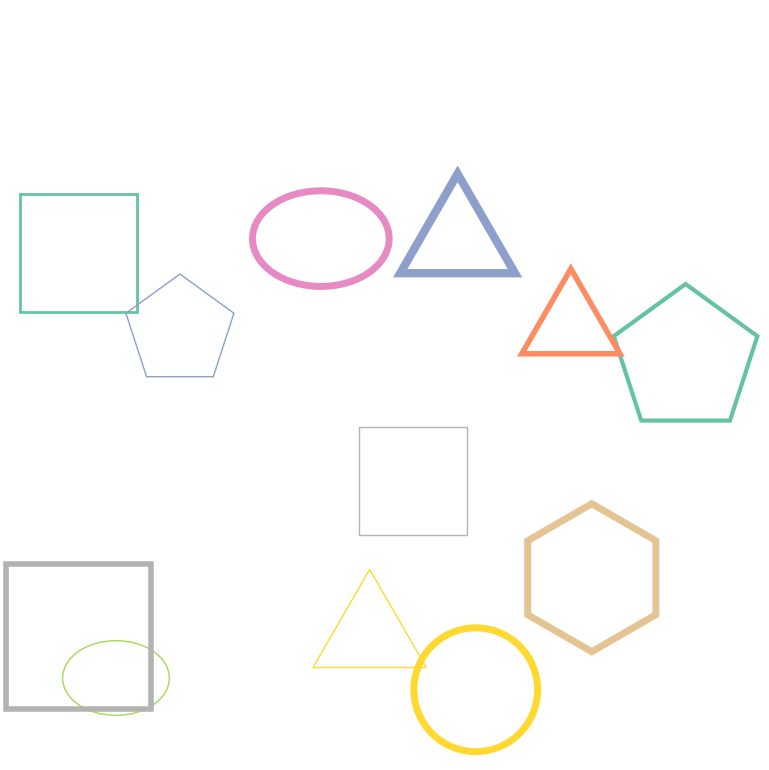[{"shape": "square", "thickness": 1, "radius": 0.38, "center": [0.102, 0.672]}, {"shape": "pentagon", "thickness": 1.5, "radius": 0.49, "center": [0.89, 0.533]}, {"shape": "triangle", "thickness": 2, "radius": 0.37, "center": [0.741, 0.577]}, {"shape": "pentagon", "thickness": 0.5, "radius": 0.37, "center": [0.234, 0.57]}, {"shape": "triangle", "thickness": 3, "radius": 0.43, "center": [0.594, 0.688]}, {"shape": "oval", "thickness": 2.5, "radius": 0.44, "center": [0.417, 0.69]}, {"shape": "oval", "thickness": 0.5, "radius": 0.35, "center": [0.151, 0.119]}, {"shape": "circle", "thickness": 2.5, "radius": 0.4, "center": [0.618, 0.104]}, {"shape": "triangle", "thickness": 0.5, "radius": 0.42, "center": [0.48, 0.176]}, {"shape": "hexagon", "thickness": 2.5, "radius": 0.48, "center": [0.769, 0.25]}, {"shape": "square", "thickness": 2, "radius": 0.47, "center": [0.102, 0.174]}, {"shape": "square", "thickness": 0.5, "radius": 0.35, "center": [0.536, 0.375]}]